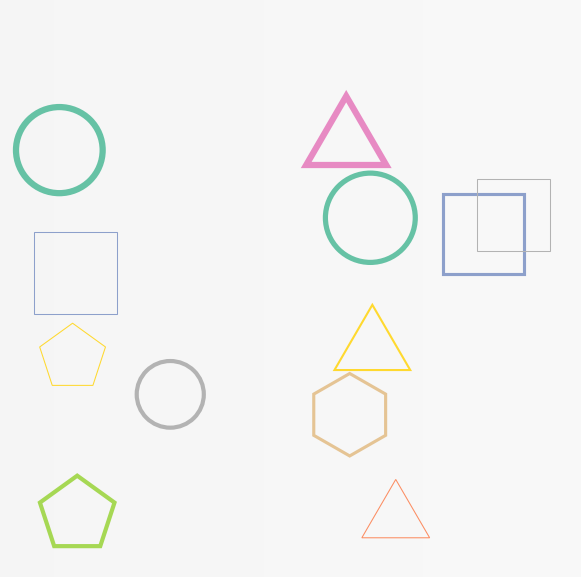[{"shape": "circle", "thickness": 2.5, "radius": 0.39, "center": [0.637, 0.622]}, {"shape": "circle", "thickness": 3, "radius": 0.37, "center": [0.102, 0.739]}, {"shape": "triangle", "thickness": 0.5, "radius": 0.34, "center": [0.681, 0.102]}, {"shape": "square", "thickness": 1.5, "radius": 0.35, "center": [0.832, 0.594]}, {"shape": "square", "thickness": 0.5, "radius": 0.36, "center": [0.13, 0.526]}, {"shape": "triangle", "thickness": 3, "radius": 0.4, "center": [0.596, 0.753]}, {"shape": "pentagon", "thickness": 2, "radius": 0.34, "center": [0.133, 0.108]}, {"shape": "triangle", "thickness": 1, "radius": 0.38, "center": [0.641, 0.396]}, {"shape": "pentagon", "thickness": 0.5, "radius": 0.3, "center": [0.125, 0.38]}, {"shape": "hexagon", "thickness": 1.5, "radius": 0.36, "center": [0.602, 0.281]}, {"shape": "circle", "thickness": 2, "radius": 0.29, "center": [0.293, 0.316]}, {"shape": "square", "thickness": 0.5, "radius": 0.31, "center": [0.884, 0.627]}]